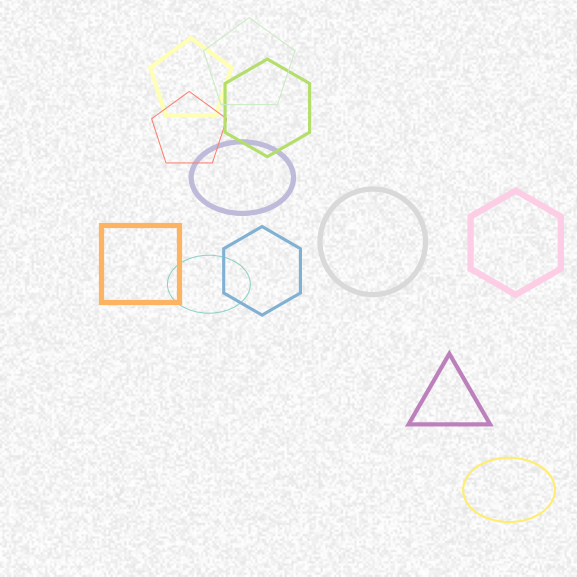[{"shape": "oval", "thickness": 0.5, "radius": 0.36, "center": [0.362, 0.507]}, {"shape": "pentagon", "thickness": 2, "radius": 0.37, "center": [0.331, 0.859]}, {"shape": "oval", "thickness": 2.5, "radius": 0.44, "center": [0.42, 0.692]}, {"shape": "pentagon", "thickness": 0.5, "radius": 0.34, "center": [0.328, 0.772]}, {"shape": "hexagon", "thickness": 1.5, "radius": 0.38, "center": [0.454, 0.53]}, {"shape": "square", "thickness": 2.5, "radius": 0.34, "center": [0.243, 0.543]}, {"shape": "hexagon", "thickness": 1.5, "radius": 0.42, "center": [0.463, 0.812]}, {"shape": "hexagon", "thickness": 3, "radius": 0.45, "center": [0.893, 0.579]}, {"shape": "circle", "thickness": 2.5, "radius": 0.46, "center": [0.645, 0.58]}, {"shape": "triangle", "thickness": 2, "radius": 0.41, "center": [0.778, 0.305]}, {"shape": "pentagon", "thickness": 0.5, "radius": 0.42, "center": [0.432, 0.885]}, {"shape": "oval", "thickness": 1, "radius": 0.4, "center": [0.882, 0.151]}]